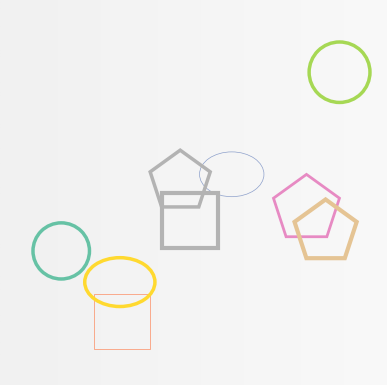[{"shape": "circle", "thickness": 2.5, "radius": 0.36, "center": [0.158, 0.348]}, {"shape": "square", "thickness": 0.5, "radius": 0.36, "center": [0.315, 0.164]}, {"shape": "oval", "thickness": 0.5, "radius": 0.42, "center": [0.598, 0.547]}, {"shape": "pentagon", "thickness": 2, "radius": 0.45, "center": [0.791, 0.458]}, {"shape": "circle", "thickness": 2.5, "radius": 0.39, "center": [0.876, 0.812]}, {"shape": "oval", "thickness": 2.5, "radius": 0.45, "center": [0.309, 0.267]}, {"shape": "pentagon", "thickness": 3, "radius": 0.42, "center": [0.84, 0.398]}, {"shape": "square", "thickness": 3, "radius": 0.36, "center": [0.489, 0.428]}, {"shape": "pentagon", "thickness": 2.5, "radius": 0.41, "center": [0.465, 0.528]}]